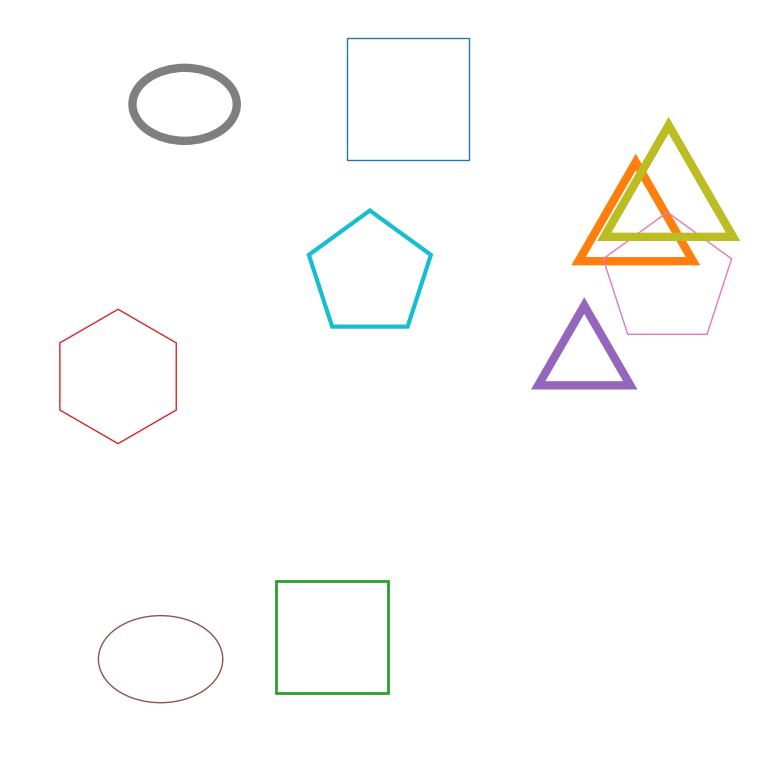[{"shape": "square", "thickness": 0.5, "radius": 0.4, "center": [0.529, 0.872]}, {"shape": "triangle", "thickness": 3, "radius": 0.43, "center": [0.826, 0.704]}, {"shape": "square", "thickness": 1, "radius": 0.36, "center": [0.431, 0.172]}, {"shape": "hexagon", "thickness": 0.5, "radius": 0.44, "center": [0.153, 0.511]}, {"shape": "triangle", "thickness": 3, "radius": 0.35, "center": [0.759, 0.534]}, {"shape": "oval", "thickness": 0.5, "radius": 0.4, "center": [0.209, 0.144]}, {"shape": "pentagon", "thickness": 0.5, "radius": 0.44, "center": [0.867, 0.637]}, {"shape": "oval", "thickness": 3, "radius": 0.34, "center": [0.24, 0.865]}, {"shape": "triangle", "thickness": 3, "radius": 0.48, "center": [0.868, 0.741]}, {"shape": "pentagon", "thickness": 1.5, "radius": 0.42, "center": [0.48, 0.643]}]